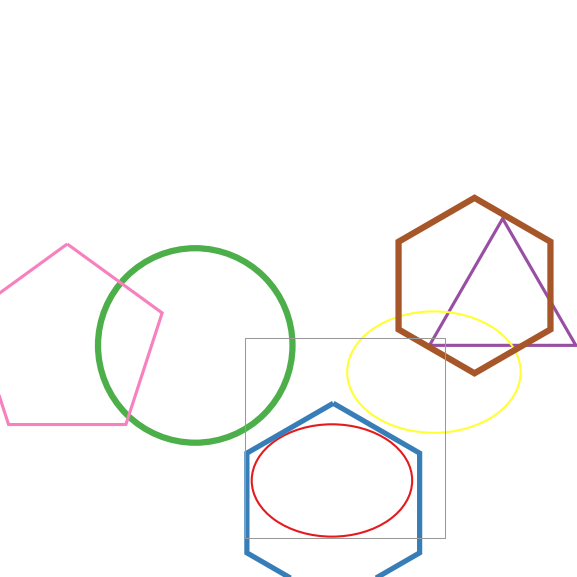[{"shape": "oval", "thickness": 1, "radius": 0.69, "center": [0.575, 0.167]}, {"shape": "hexagon", "thickness": 2.5, "radius": 0.86, "center": [0.577, 0.128]}, {"shape": "circle", "thickness": 3, "radius": 0.84, "center": [0.338, 0.401]}, {"shape": "triangle", "thickness": 1.5, "radius": 0.73, "center": [0.87, 0.474]}, {"shape": "oval", "thickness": 1, "radius": 0.75, "center": [0.751, 0.355]}, {"shape": "hexagon", "thickness": 3, "radius": 0.76, "center": [0.822, 0.505]}, {"shape": "pentagon", "thickness": 1.5, "radius": 0.86, "center": [0.116, 0.404]}, {"shape": "square", "thickness": 0.5, "radius": 0.87, "center": [0.598, 0.241]}]